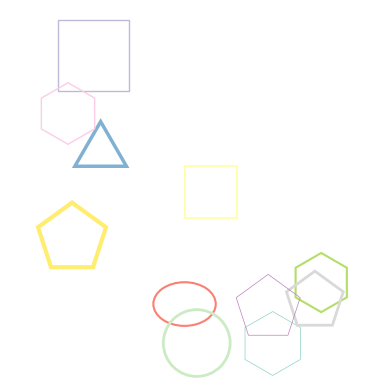[{"shape": "hexagon", "thickness": 0.5, "radius": 0.41, "center": [0.708, 0.108]}, {"shape": "square", "thickness": 1.5, "radius": 0.34, "center": [0.547, 0.5]}, {"shape": "square", "thickness": 1, "radius": 0.46, "center": [0.243, 0.856]}, {"shape": "oval", "thickness": 1.5, "radius": 0.41, "center": [0.479, 0.21]}, {"shape": "triangle", "thickness": 2.5, "radius": 0.39, "center": [0.261, 0.607]}, {"shape": "hexagon", "thickness": 1.5, "radius": 0.38, "center": [0.834, 0.266]}, {"shape": "hexagon", "thickness": 1, "radius": 0.4, "center": [0.177, 0.705]}, {"shape": "pentagon", "thickness": 2, "radius": 0.39, "center": [0.818, 0.218]}, {"shape": "pentagon", "thickness": 0.5, "radius": 0.44, "center": [0.697, 0.2]}, {"shape": "circle", "thickness": 2, "radius": 0.43, "center": [0.511, 0.109]}, {"shape": "pentagon", "thickness": 3, "radius": 0.46, "center": [0.187, 0.381]}]